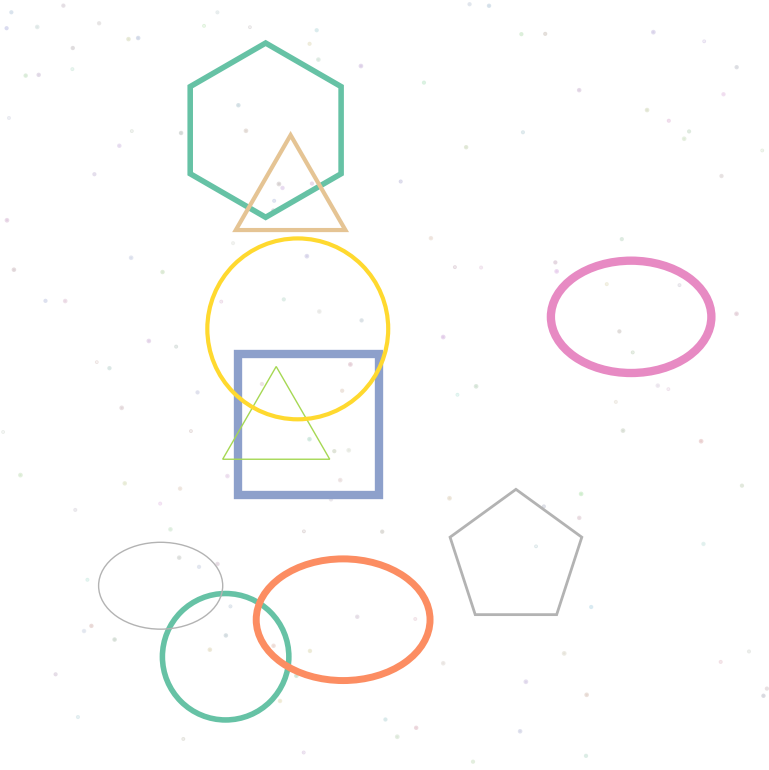[{"shape": "circle", "thickness": 2, "radius": 0.41, "center": [0.293, 0.147]}, {"shape": "hexagon", "thickness": 2, "radius": 0.57, "center": [0.345, 0.831]}, {"shape": "oval", "thickness": 2.5, "radius": 0.56, "center": [0.446, 0.195]}, {"shape": "square", "thickness": 3, "radius": 0.46, "center": [0.401, 0.448]}, {"shape": "oval", "thickness": 3, "radius": 0.52, "center": [0.82, 0.589]}, {"shape": "triangle", "thickness": 0.5, "radius": 0.4, "center": [0.359, 0.444]}, {"shape": "circle", "thickness": 1.5, "radius": 0.59, "center": [0.387, 0.573]}, {"shape": "triangle", "thickness": 1.5, "radius": 0.41, "center": [0.377, 0.742]}, {"shape": "oval", "thickness": 0.5, "radius": 0.4, "center": [0.209, 0.239]}, {"shape": "pentagon", "thickness": 1, "radius": 0.45, "center": [0.67, 0.275]}]